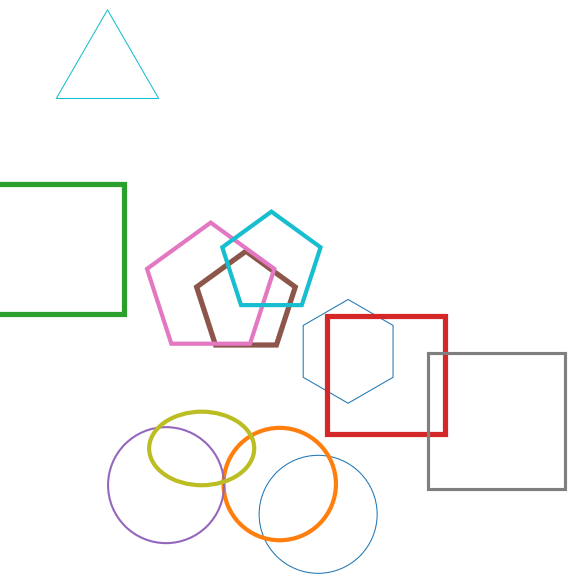[{"shape": "hexagon", "thickness": 0.5, "radius": 0.45, "center": [0.603, 0.391]}, {"shape": "circle", "thickness": 0.5, "radius": 0.51, "center": [0.551, 0.109]}, {"shape": "circle", "thickness": 2, "radius": 0.49, "center": [0.484, 0.161]}, {"shape": "square", "thickness": 2.5, "radius": 0.56, "center": [0.101, 0.568]}, {"shape": "square", "thickness": 2.5, "radius": 0.51, "center": [0.669, 0.35]}, {"shape": "circle", "thickness": 1, "radius": 0.5, "center": [0.288, 0.159]}, {"shape": "pentagon", "thickness": 2.5, "radius": 0.45, "center": [0.426, 0.474]}, {"shape": "pentagon", "thickness": 2, "radius": 0.58, "center": [0.365, 0.498]}, {"shape": "square", "thickness": 1.5, "radius": 0.59, "center": [0.86, 0.271]}, {"shape": "oval", "thickness": 2, "radius": 0.45, "center": [0.349, 0.223]}, {"shape": "pentagon", "thickness": 2, "radius": 0.45, "center": [0.47, 0.543]}, {"shape": "triangle", "thickness": 0.5, "radius": 0.51, "center": [0.186, 0.88]}]